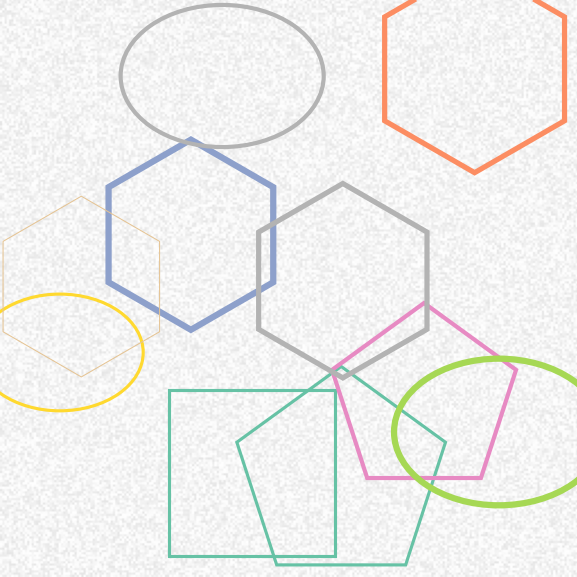[{"shape": "pentagon", "thickness": 1.5, "radius": 0.95, "center": [0.591, 0.175]}, {"shape": "square", "thickness": 1.5, "radius": 0.72, "center": [0.436, 0.179]}, {"shape": "hexagon", "thickness": 2.5, "radius": 0.9, "center": [0.822, 0.88]}, {"shape": "hexagon", "thickness": 3, "radius": 0.82, "center": [0.331, 0.593]}, {"shape": "pentagon", "thickness": 2, "radius": 0.84, "center": [0.734, 0.307]}, {"shape": "oval", "thickness": 3, "radius": 0.91, "center": [0.864, 0.251]}, {"shape": "oval", "thickness": 1.5, "radius": 0.72, "center": [0.104, 0.389]}, {"shape": "hexagon", "thickness": 0.5, "radius": 0.78, "center": [0.141, 0.503]}, {"shape": "hexagon", "thickness": 2.5, "radius": 0.84, "center": [0.594, 0.513]}, {"shape": "oval", "thickness": 2, "radius": 0.88, "center": [0.385, 0.868]}]